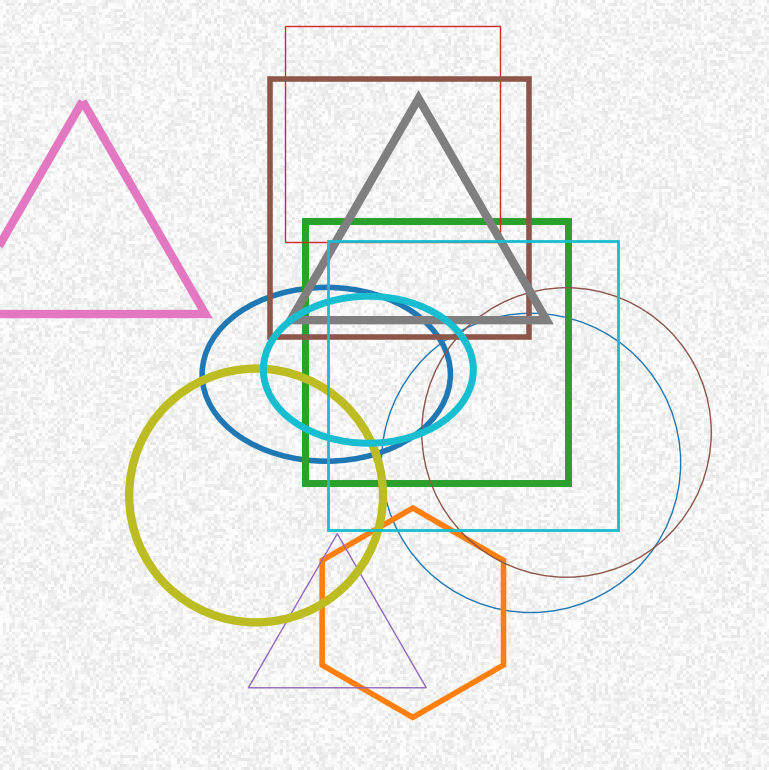[{"shape": "circle", "thickness": 0.5, "radius": 0.97, "center": [0.69, 0.399]}, {"shape": "oval", "thickness": 2, "radius": 0.81, "center": [0.424, 0.514]}, {"shape": "hexagon", "thickness": 2, "radius": 0.68, "center": [0.536, 0.204]}, {"shape": "square", "thickness": 2.5, "radius": 0.85, "center": [0.567, 0.543]}, {"shape": "square", "thickness": 0.5, "radius": 0.7, "center": [0.51, 0.826]}, {"shape": "triangle", "thickness": 0.5, "radius": 0.67, "center": [0.438, 0.173]}, {"shape": "square", "thickness": 2, "radius": 0.84, "center": [0.519, 0.73]}, {"shape": "circle", "thickness": 0.5, "radius": 0.94, "center": [0.736, 0.438]}, {"shape": "triangle", "thickness": 3, "radius": 0.92, "center": [0.107, 0.684]}, {"shape": "triangle", "thickness": 3, "radius": 0.96, "center": [0.544, 0.68]}, {"shape": "circle", "thickness": 3, "radius": 0.82, "center": [0.333, 0.357]}, {"shape": "square", "thickness": 1, "radius": 0.94, "center": [0.614, 0.499]}, {"shape": "oval", "thickness": 2.5, "radius": 0.68, "center": [0.478, 0.52]}]